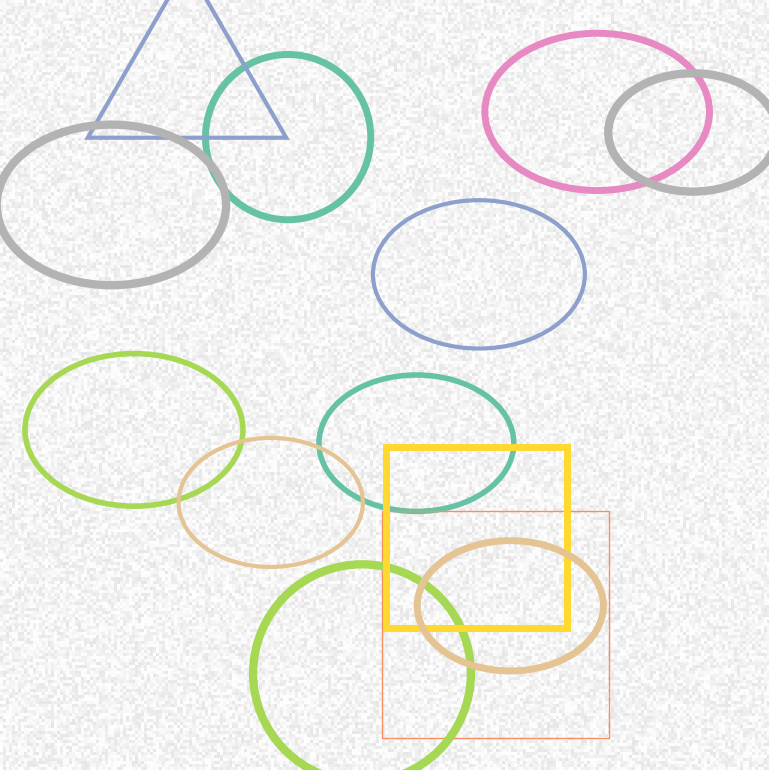[{"shape": "circle", "thickness": 2.5, "radius": 0.54, "center": [0.374, 0.822]}, {"shape": "oval", "thickness": 2, "radius": 0.63, "center": [0.541, 0.424]}, {"shape": "square", "thickness": 0.5, "radius": 0.74, "center": [0.644, 0.19]}, {"shape": "triangle", "thickness": 1.5, "radius": 0.74, "center": [0.243, 0.896]}, {"shape": "oval", "thickness": 1.5, "radius": 0.69, "center": [0.622, 0.644]}, {"shape": "oval", "thickness": 2.5, "radius": 0.73, "center": [0.776, 0.855]}, {"shape": "oval", "thickness": 2, "radius": 0.71, "center": [0.174, 0.442]}, {"shape": "circle", "thickness": 3, "radius": 0.71, "center": [0.47, 0.126]}, {"shape": "square", "thickness": 2.5, "radius": 0.59, "center": [0.619, 0.302]}, {"shape": "oval", "thickness": 1.5, "radius": 0.6, "center": [0.352, 0.347]}, {"shape": "oval", "thickness": 2.5, "radius": 0.6, "center": [0.663, 0.213]}, {"shape": "oval", "thickness": 3, "radius": 0.74, "center": [0.145, 0.734]}, {"shape": "oval", "thickness": 3, "radius": 0.55, "center": [0.9, 0.828]}]